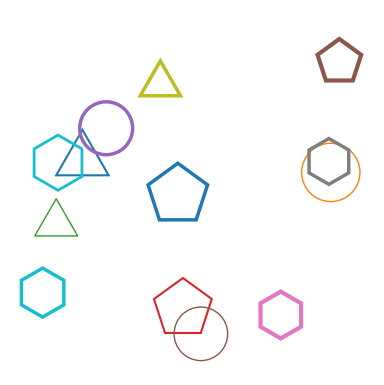[{"shape": "triangle", "thickness": 1.5, "radius": 0.39, "center": [0.214, 0.584]}, {"shape": "pentagon", "thickness": 2.5, "radius": 0.41, "center": [0.462, 0.495]}, {"shape": "circle", "thickness": 1, "radius": 0.38, "center": [0.859, 0.552]}, {"shape": "triangle", "thickness": 1, "radius": 0.32, "center": [0.146, 0.419]}, {"shape": "pentagon", "thickness": 1.5, "radius": 0.39, "center": [0.475, 0.199]}, {"shape": "circle", "thickness": 2.5, "radius": 0.34, "center": [0.276, 0.667]}, {"shape": "circle", "thickness": 1, "radius": 0.35, "center": [0.522, 0.133]}, {"shape": "pentagon", "thickness": 3, "radius": 0.3, "center": [0.881, 0.839]}, {"shape": "hexagon", "thickness": 3, "radius": 0.3, "center": [0.729, 0.182]}, {"shape": "hexagon", "thickness": 2.5, "radius": 0.3, "center": [0.854, 0.581]}, {"shape": "triangle", "thickness": 2.5, "radius": 0.3, "center": [0.417, 0.781]}, {"shape": "hexagon", "thickness": 2.5, "radius": 0.32, "center": [0.111, 0.24]}, {"shape": "hexagon", "thickness": 2, "radius": 0.36, "center": [0.151, 0.577]}]